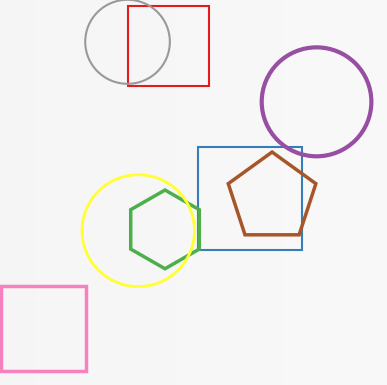[{"shape": "square", "thickness": 1.5, "radius": 0.52, "center": [0.434, 0.881]}, {"shape": "square", "thickness": 1.5, "radius": 0.67, "center": [0.645, 0.484]}, {"shape": "hexagon", "thickness": 2.5, "radius": 0.51, "center": [0.426, 0.404]}, {"shape": "circle", "thickness": 3, "radius": 0.71, "center": [0.817, 0.736]}, {"shape": "circle", "thickness": 2, "radius": 0.73, "center": [0.357, 0.401]}, {"shape": "pentagon", "thickness": 2.5, "radius": 0.59, "center": [0.702, 0.486]}, {"shape": "square", "thickness": 2.5, "radius": 0.55, "center": [0.113, 0.147]}, {"shape": "circle", "thickness": 1.5, "radius": 0.55, "center": [0.329, 0.891]}]